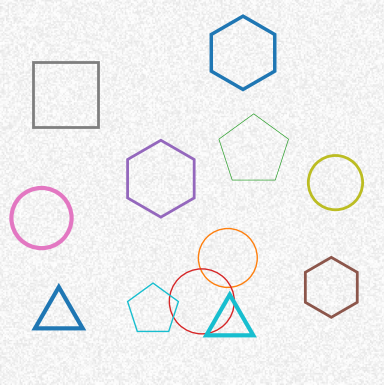[{"shape": "hexagon", "thickness": 2.5, "radius": 0.48, "center": [0.631, 0.863]}, {"shape": "triangle", "thickness": 3, "radius": 0.36, "center": [0.153, 0.183]}, {"shape": "circle", "thickness": 1, "radius": 0.38, "center": [0.592, 0.33]}, {"shape": "pentagon", "thickness": 0.5, "radius": 0.48, "center": [0.659, 0.609]}, {"shape": "circle", "thickness": 1, "radius": 0.42, "center": [0.524, 0.217]}, {"shape": "hexagon", "thickness": 2, "radius": 0.5, "center": [0.418, 0.536]}, {"shape": "hexagon", "thickness": 2, "radius": 0.39, "center": [0.861, 0.254]}, {"shape": "circle", "thickness": 3, "radius": 0.39, "center": [0.108, 0.434]}, {"shape": "square", "thickness": 2, "radius": 0.42, "center": [0.17, 0.756]}, {"shape": "circle", "thickness": 2, "radius": 0.35, "center": [0.871, 0.526]}, {"shape": "triangle", "thickness": 3, "radius": 0.35, "center": [0.597, 0.164]}, {"shape": "pentagon", "thickness": 1, "radius": 0.35, "center": [0.397, 0.195]}]